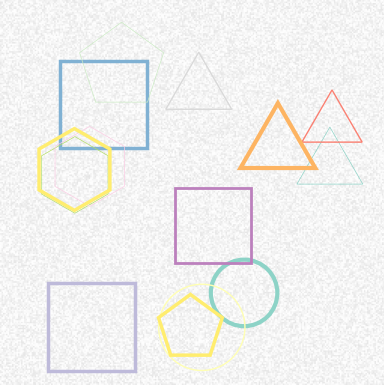[{"shape": "circle", "thickness": 3, "radius": 0.43, "center": [0.634, 0.239]}, {"shape": "triangle", "thickness": 0.5, "radius": 0.49, "center": [0.857, 0.571]}, {"shape": "circle", "thickness": 1, "radius": 0.56, "center": [0.524, 0.15]}, {"shape": "square", "thickness": 2.5, "radius": 0.57, "center": [0.237, 0.151]}, {"shape": "triangle", "thickness": 1, "radius": 0.45, "center": [0.862, 0.676]}, {"shape": "square", "thickness": 2.5, "radius": 0.57, "center": [0.269, 0.729]}, {"shape": "triangle", "thickness": 3, "radius": 0.56, "center": [0.722, 0.62]}, {"shape": "hexagon", "thickness": 0.5, "radius": 0.5, "center": [0.194, 0.546]}, {"shape": "hexagon", "thickness": 0.5, "radius": 0.52, "center": [0.233, 0.568]}, {"shape": "triangle", "thickness": 1, "radius": 0.49, "center": [0.516, 0.766]}, {"shape": "square", "thickness": 2, "radius": 0.49, "center": [0.553, 0.414]}, {"shape": "pentagon", "thickness": 0.5, "radius": 0.57, "center": [0.316, 0.828]}, {"shape": "pentagon", "thickness": 2.5, "radius": 0.44, "center": [0.495, 0.148]}, {"shape": "hexagon", "thickness": 2.5, "radius": 0.53, "center": [0.193, 0.56]}]